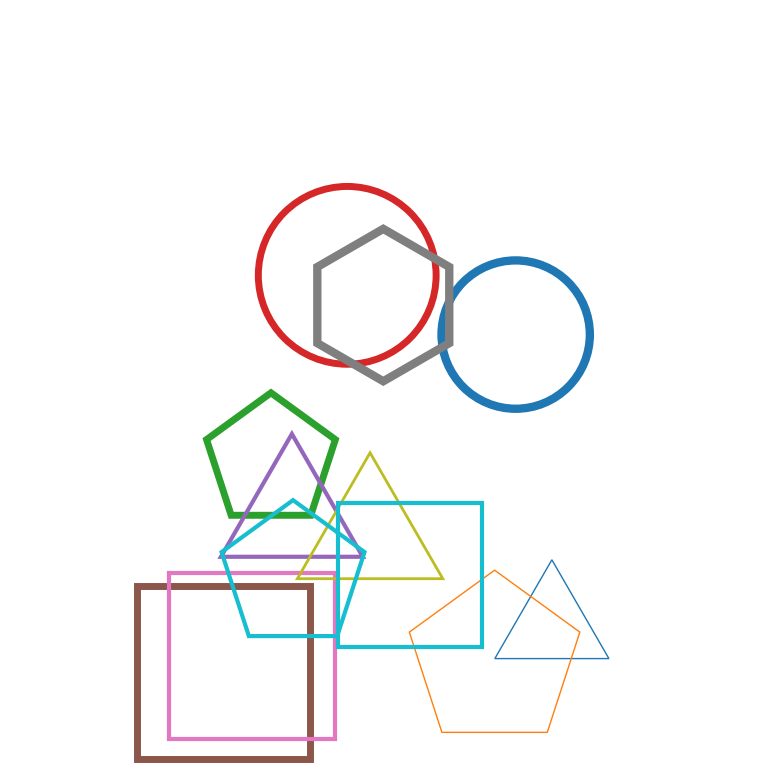[{"shape": "triangle", "thickness": 0.5, "radius": 0.43, "center": [0.717, 0.187]}, {"shape": "circle", "thickness": 3, "radius": 0.48, "center": [0.67, 0.565]}, {"shape": "pentagon", "thickness": 0.5, "radius": 0.58, "center": [0.642, 0.143]}, {"shape": "pentagon", "thickness": 2.5, "radius": 0.44, "center": [0.352, 0.402]}, {"shape": "circle", "thickness": 2.5, "radius": 0.58, "center": [0.451, 0.642]}, {"shape": "triangle", "thickness": 1.5, "radius": 0.53, "center": [0.379, 0.33]}, {"shape": "square", "thickness": 2.5, "radius": 0.56, "center": [0.291, 0.127]}, {"shape": "square", "thickness": 1.5, "radius": 0.54, "center": [0.327, 0.148]}, {"shape": "hexagon", "thickness": 3, "radius": 0.49, "center": [0.498, 0.604]}, {"shape": "triangle", "thickness": 1, "radius": 0.55, "center": [0.481, 0.303]}, {"shape": "square", "thickness": 1.5, "radius": 0.47, "center": [0.532, 0.254]}, {"shape": "pentagon", "thickness": 1.5, "radius": 0.49, "center": [0.381, 0.253]}]